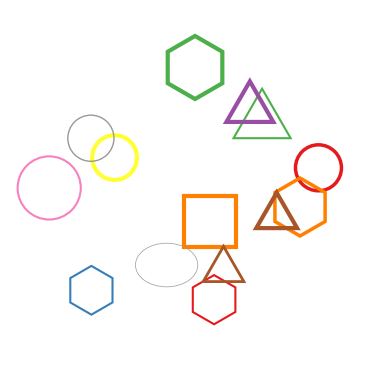[{"shape": "hexagon", "thickness": 1.5, "radius": 0.32, "center": [0.556, 0.222]}, {"shape": "circle", "thickness": 2.5, "radius": 0.3, "center": [0.827, 0.564]}, {"shape": "hexagon", "thickness": 1.5, "radius": 0.32, "center": [0.237, 0.246]}, {"shape": "triangle", "thickness": 1.5, "radius": 0.43, "center": [0.681, 0.684]}, {"shape": "hexagon", "thickness": 3, "radius": 0.41, "center": [0.507, 0.825]}, {"shape": "triangle", "thickness": 3, "radius": 0.35, "center": [0.649, 0.718]}, {"shape": "square", "thickness": 3, "radius": 0.34, "center": [0.546, 0.425]}, {"shape": "hexagon", "thickness": 2.5, "radius": 0.38, "center": [0.779, 0.462]}, {"shape": "circle", "thickness": 3, "radius": 0.29, "center": [0.297, 0.591]}, {"shape": "triangle", "thickness": 2, "radius": 0.3, "center": [0.581, 0.299]}, {"shape": "triangle", "thickness": 3, "radius": 0.31, "center": [0.719, 0.438]}, {"shape": "circle", "thickness": 1.5, "radius": 0.41, "center": [0.128, 0.512]}, {"shape": "oval", "thickness": 0.5, "radius": 0.4, "center": [0.433, 0.312]}, {"shape": "circle", "thickness": 1, "radius": 0.3, "center": [0.236, 0.641]}]